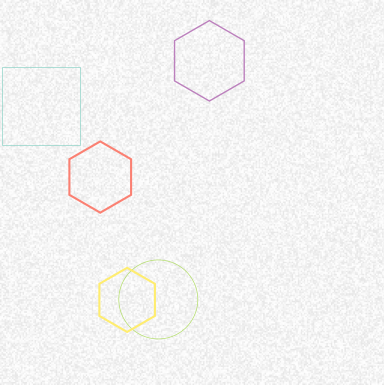[{"shape": "square", "thickness": 0.5, "radius": 0.51, "center": [0.106, 0.724]}, {"shape": "hexagon", "thickness": 1.5, "radius": 0.46, "center": [0.26, 0.54]}, {"shape": "circle", "thickness": 0.5, "radius": 0.51, "center": [0.411, 0.222]}, {"shape": "hexagon", "thickness": 1, "radius": 0.52, "center": [0.544, 0.842]}, {"shape": "hexagon", "thickness": 1.5, "radius": 0.42, "center": [0.33, 0.221]}]